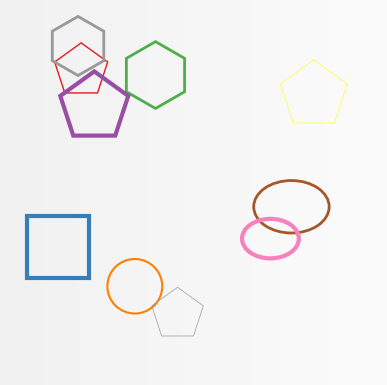[{"shape": "pentagon", "thickness": 1, "radius": 0.36, "center": [0.209, 0.817]}, {"shape": "square", "thickness": 3, "radius": 0.4, "center": [0.15, 0.358]}, {"shape": "hexagon", "thickness": 2, "radius": 0.43, "center": [0.401, 0.805]}, {"shape": "pentagon", "thickness": 3, "radius": 0.46, "center": [0.243, 0.722]}, {"shape": "circle", "thickness": 1.5, "radius": 0.35, "center": [0.348, 0.256]}, {"shape": "pentagon", "thickness": 0.5, "radius": 0.45, "center": [0.81, 0.754]}, {"shape": "oval", "thickness": 2, "radius": 0.49, "center": [0.752, 0.463]}, {"shape": "oval", "thickness": 3, "radius": 0.37, "center": [0.698, 0.38]}, {"shape": "hexagon", "thickness": 2, "radius": 0.38, "center": [0.201, 0.881]}, {"shape": "pentagon", "thickness": 0.5, "radius": 0.35, "center": [0.458, 0.184]}]